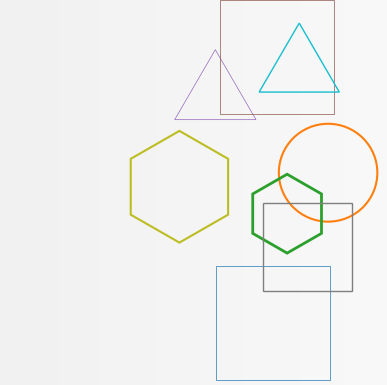[{"shape": "square", "thickness": 0.5, "radius": 0.74, "center": [0.704, 0.162]}, {"shape": "circle", "thickness": 1.5, "radius": 0.64, "center": [0.847, 0.551]}, {"shape": "hexagon", "thickness": 2, "radius": 0.51, "center": [0.741, 0.445]}, {"shape": "triangle", "thickness": 0.5, "radius": 0.61, "center": [0.556, 0.75]}, {"shape": "square", "thickness": 0.5, "radius": 0.74, "center": [0.715, 0.853]}, {"shape": "square", "thickness": 1, "radius": 0.57, "center": [0.794, 0.358]}, {"shape": "hexagon", "thickness": 1.5, "radius": 0.73, "center": [0.463, 0.515]}, {"shape": "triangle", "thickness": 1, "radius": 0.6, "center": [0.772, 0.821]}]